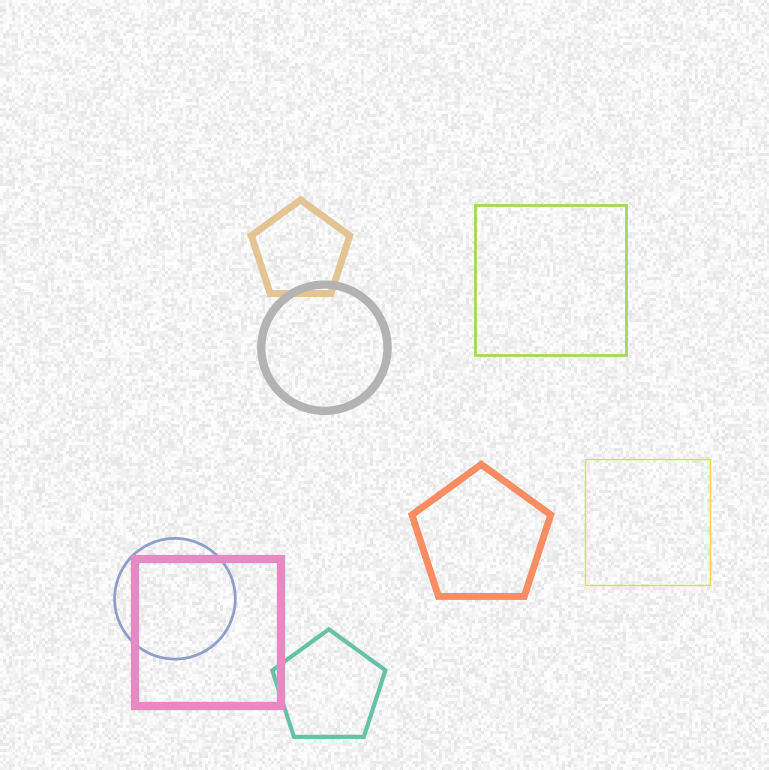[{"shape": "pentagon", "thickness": 1.5, "radius": 0.39, "center": [0.427, 0.106]}, {"shape": "pentagon", "thickness": 2.5, "radius": 0.47, "center": [0.625, 0.302]}, {"shape": "circle", "thickness": 1, "radius": 0.39, "center": [0.227, 0.222]}, {"shape": "square", "thickness": 3, "radius": 0.48, "center": [0.27, 0.179]}, {"shape": "square", "thickness": 1, "radius": 0.49, "center": [0.715, 0.636]}, {"shape": "square", "thickness": 0.5, "radius": 0.41, "center": [0.841, 0.322]}, {"shape": "pentagon", "thickness": 2.5, "radius": 0.34, "center": [0.39, 0.673]}, {"shape": "circle", "thickness": 3, "radius": 0.41, "center": [0.421, 0.548]}]